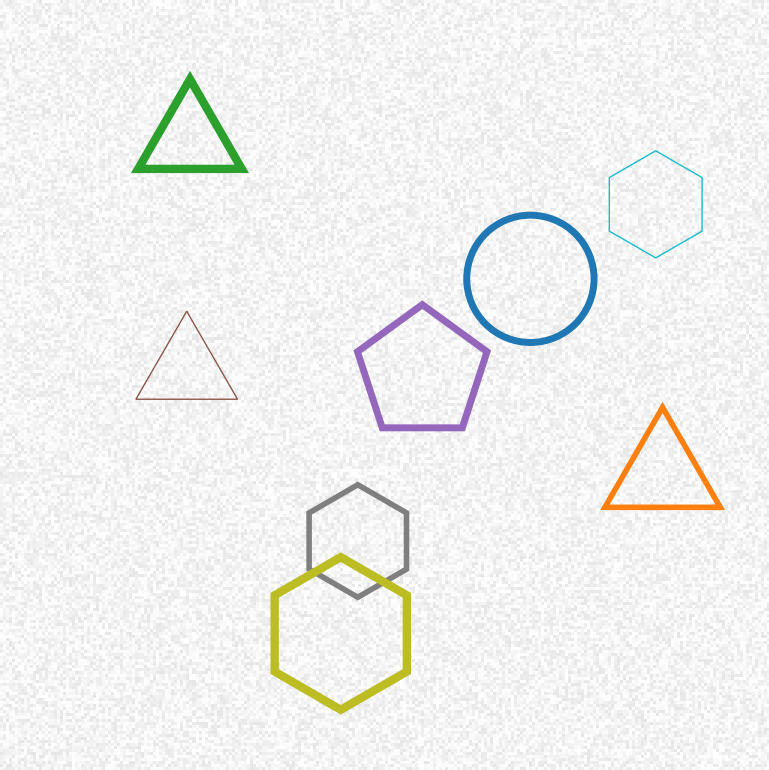[{"shape": "circle", "thickness": 2.5, "radius": 0.41, "center": [0.689, 0.638]}, {"shape": "triangle", "thickness": 2, "radius": 0.43, "center": [0.86, 0.384]}, {"shape": "triangle", "thickness": 3, "radius": 0.39, "center": [0.247, 0.819]}, {"shape": "pentagon", "thickness": 2.5, "radius": 0.44, "center": [0.548, 0.516]}, {"shape": "triangle", "thickness": 0.5, "radius": 0.38, "center": [0.242, 0.52]}, {"shape": "hexagon", "thickness": 2, "radius": 0.37, "center": [0.465, 0.297]}, {"shape": "hexagon", "thickness": 3, "radius": 0.5, "center": [0.443, 0.177]}, {"shape": "hexagon", "thickness": 0.5, "radius": 0.35, "center": [0.852, 0.735]}]